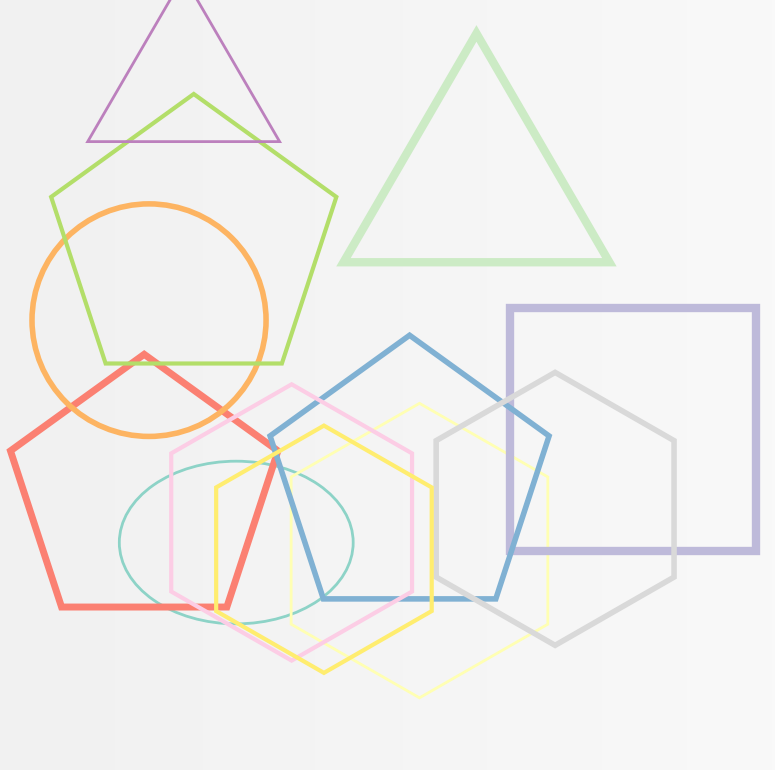[{"shape": "oval", "thickness": 1, "radius": 0.75, "center": [0.305, 0.295]}, {"shape": "hexagon", "thickness": 1, "radius": 0.96, "center": [0.541, 0.285]}, {"shape": "square", "thickness": 3, "radius": 0.79, "center": [0.817, 0.442]}, {"shape": "pentagon", "thickness": 2.5, "radius": 0.91, "center": [0.186, 0.358]}, {"shape": "pentagon", "thickness": 2, "radius": 0.95, "center": [0.528, 0.375]}, {"shape": "circle", "thickness": 2, "radius": 0.76, "center": [0.192, 0.584]}, {"shape": "pentagon", "thickness": 1.5, "radius": 0.97, "center": [0.25, 0.684]}, {"shape": "hexagon", "thickness": 1.5, "radius": 0.9, "center": [0.376, 0.321]}, {"shape": "hexagon", "thickness": 2, "radius": 0.89, "center": [0.716, 0.339]}, {"shape": "triangle", "thickness": 1, "radius": 0.71, "center": [0.237, 0.888]}, {"shape": "triangle", "thickness": 3, "radius": 0.99, "center": [0.615, 0.758]}, {"shape": "hexagon", "thickness": 1.5, "radius": 0.8, "center": [0.418, 0.287]}]